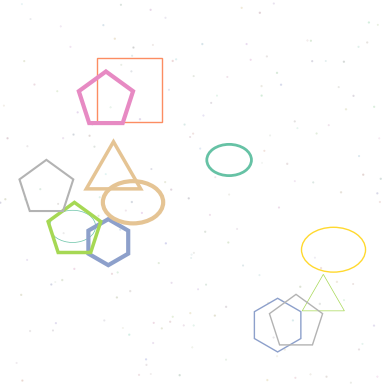[{"shape": "oval", "thickness": 0.5, "radius": 0.3, "center": [0.189, 0.412]}, {"shape": "oval", "thickness": 2, "radius": 0.29, "center": [0.595, 0.584]}, {"shape": "square", "thickness": 1, "radius": 0.42, "center": [0.337, 0.766]}, {"shape": "hexagon", "thickness": 1, "radius": 0.35, "center": [0.721, 0.156]}, {"shape": "hexagon", "thickness": 3, "radius": 0.3, "center": [0.281, 0.371]}, {"shape": "pentagon", "thickness": 3, "radius": 0.37, "center": [0.275, 0.74]}, {"shape": "pentagon", "thickness": 2.5, "radius": 0.36, "center": [0.193, 0.402]}, {"shape": "triangle", "thickness": 0.5, "radius": 0.32, "center": [0.84, 0.224]}, {"shape": "oval", "thickness": 1, "radius": 0.42, "center": [0.866, 0.351]}, {"shape": "oval", "thickness": 3, "radius": 0.39, "center": [0.346, 0.475]}, {"shape": "triangle", "thickness": 2.5, "radius": 0.41, "center": [0.295, 0.55]}, {"shape": "pentagon", "thickness": 1, "radius": 0.36, "center": [0.769, 0.163]}, {"shape": "pentagon", "thickness": 1.5, "radius": 0.37, "center": [0.12, 0.511]}]